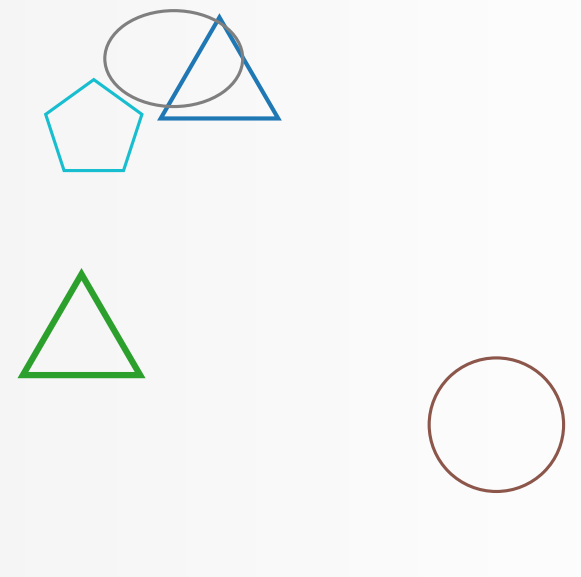[{"shape": "triangle", "thickness": 2, "radius": 0.58, "center": [0.378, 0.852]}, {"shape": "triangle", "thickness": 3, "radius": 0.58, "center": [0.14, 0.408]}, {"shape": "circle", "thickness": 1.5, "radius": 0.58, "center": [0.854, 0.264]}, {"shape": "oval", "thickness": 1.5, "radius": 0.59, "center": [0.299, 0.898]}, {"shape": "pentagon", "thickness": 1.5, "radius": 0.44, "center": [0.161, 0.774]}]